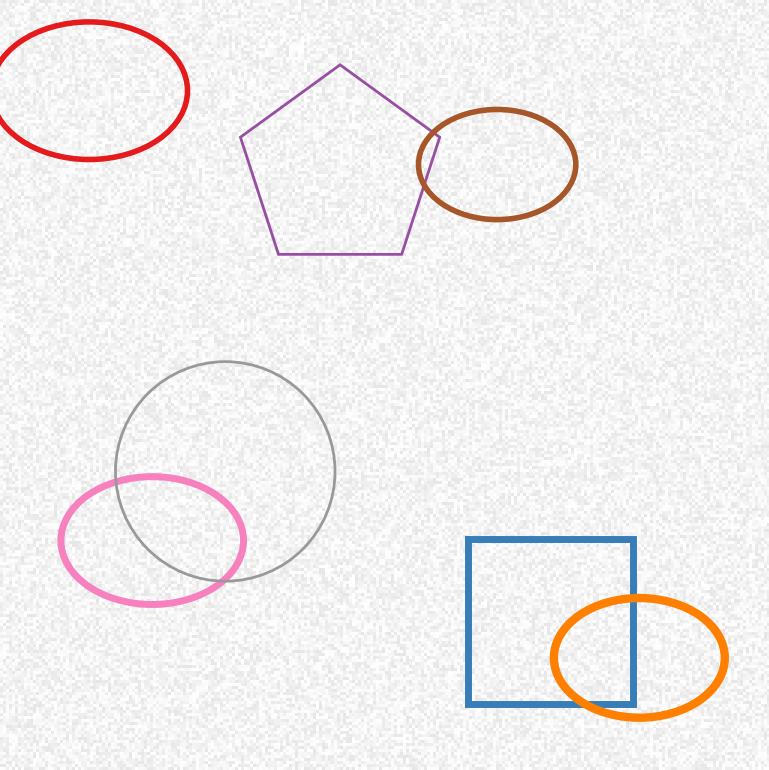[{"shape": "oval", "thickness": 2, "radius": 0.64, "center": [0.116, 0.882]}, {"shape": "square", "thickness": 2.5, "radius": 0.54, "center": [0.715, 0.193]}, {"shape": "pentagon", "thickness": 1, "radius": 0.68, "center": [0.442, 0.78]}, {"shape": "oval", "thickness": 3, "radius": 0.55, "center": [0.83, 0.146]}, {"shape": "oval", "thickness": 2, "radius": 0.51, "center": [0.646, 0.786]}, {"shape": "oval", "thickness": 2.5, "radius": 0.59, "center": [0.198, 0.298]}, {"shape": "circle", "thickness": 1, "radius": 0.71, "center": [0.293, 0.388]}]